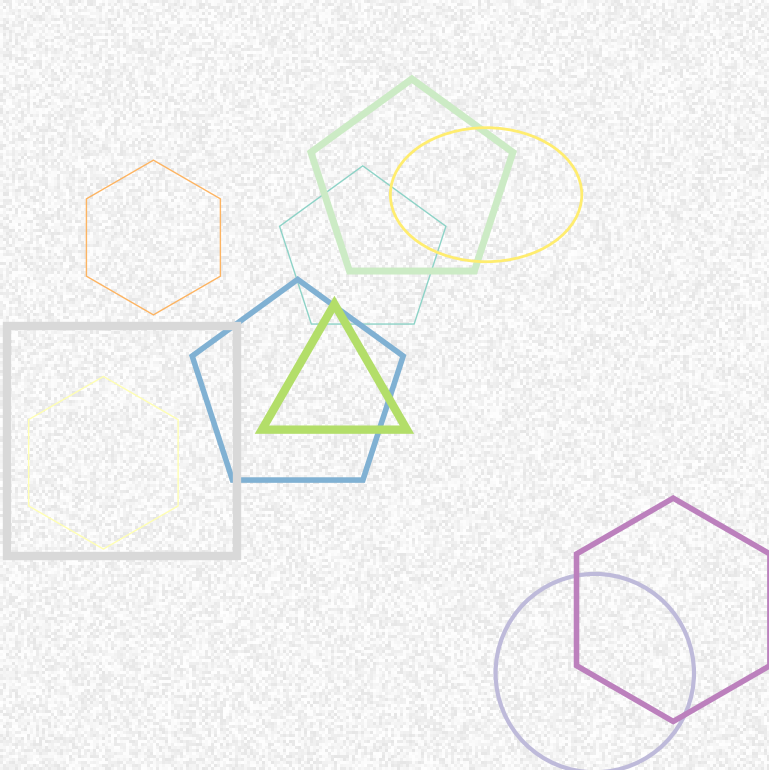[{"shape": "pentagon", "thickness": 0.5, "radius": 0.57, "center": [0.471, 0.671]}, {"shape": "hexagon", "thickness": 0.5, "radius": 0.56, "center": [0.134, 0.399]}, {"shape": "circle", "thickness": 1.5, "radius": 0.64, "center": [0.772, 0.126]}, {"shape": "pentagon", "thickness": 2, "radius": 0.72, "center": [0.387, 0.493]}, {"shape": "hexagon", "thickness": 0.5, "radius": 0.5, "center": [0.199, 0.692]}, {"shape": "triangle", "thickness": 3, "radius": 0.54, "center": [0.434, 0.496]}, {"shape": "square", "thickness": 3, "radius": 0.75, "center": [0.158, 0.427]}, {"shape": "hexagon", "thickness": 2, "radius": 0.73, "center": [0.874, 0.208]}, {"shape": "pentagon", "thickness": 2.5, "radius": 0.69, "center": [0.535, 0.76]}, {"shape": "oval", "thickness": 1, "radius": 0.62, "center": [0.631, 0.747]}]